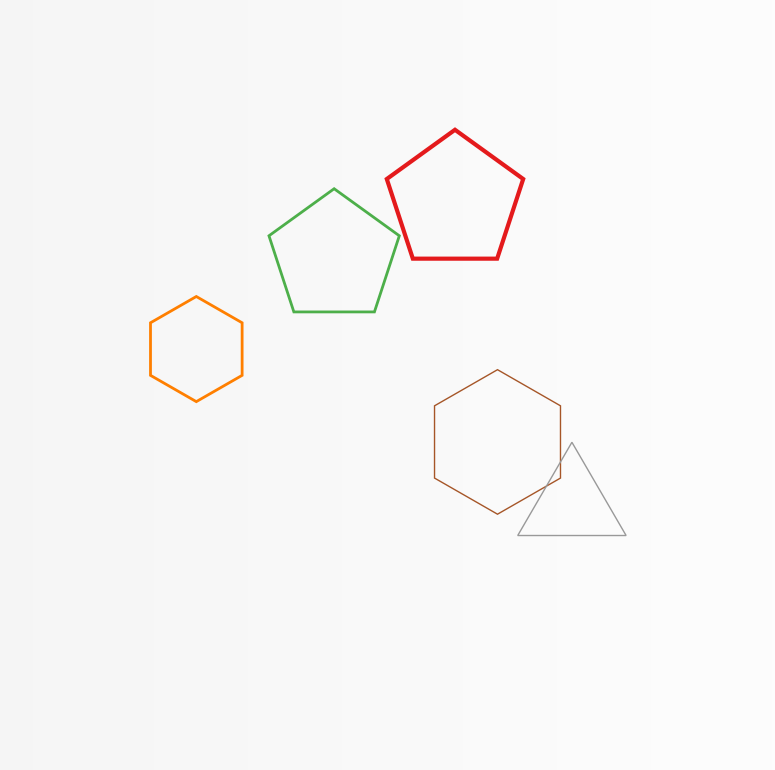[{"shape": "pentagon", "thickness": 1.5, "radius": 0.46, "center": [0.587, 0.739]}, {"shape": "pentagon", "thickness": 1, "radius": 0.44, "center": [0.431, 0.666]}, {"shape": "hexagon", "thickness": 1, "radius": 0.34, "center": [0.253, 0.547]}, {"shape": "hexagon", "thickness": 0.5, "radius": 0.47, "center": [0.642, 0.426]}, {"shape": "triangle", "thickness": 0.5, "radius": 0.4, "center": [0.738, 0.345]}]